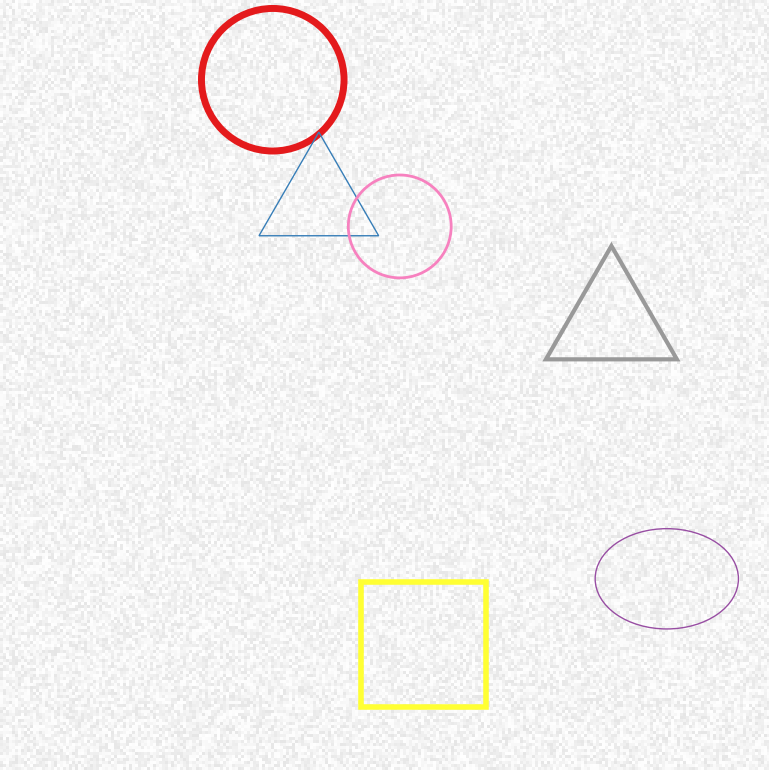[{"shape": "circle", "thickness": 2.5, "radius": 0.46, "center": [0.354, 0.896]}, {"shape": "triangle", "thickness": 0.5, "radius": 0.45, "center": [0.414, 0.739]}, {"shape": "oval", "thickness": 0.5, "radius": 0.47, "center": [0.866, 0.248]}, {"shape": "square", "thickness": 2, "radius": 0.41, "center": [0.55, 0.163]}, {"shape": "circle", "thickness": 1, "radius": 0.33, "center": [0.519, 0.706]}, {"shape": "triangle", "thickness": 1.5, "radius": 0.49, "center": [0.794, 0.582]}]